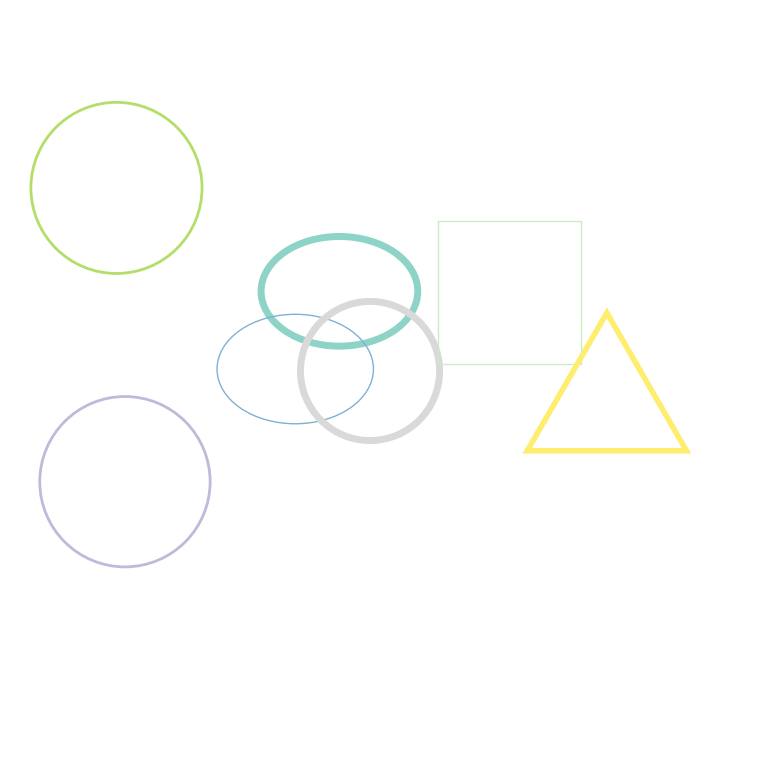[{"shape": "oval", "thickness": 2.5, "radius": 0.51, "center": [0.441, 0.622]}, {"shape": "circle", "thickness": 1, "radius": 0.55, "center": [0.162, 0.374]}, {"shape": "oval", "thickness": 0.5, "radius": 0.51, "center": [0.383, 0.521]}, {"shape": "circle", "thickness": 1, "radius": 0.56, "center": [0.151, 0.756]}, {"shape": "circle", "thickness": 2.5, "radius": 0.45, "center": [0.481, 0.518]}, {"shape": "square", "thickness": 0.5, "radius": 0.46, "center": [0.662, 0.62]}, {"shape": "triangle", "thickness": 2, "radius": 0.6, "center": [0.788, 0.474]}]